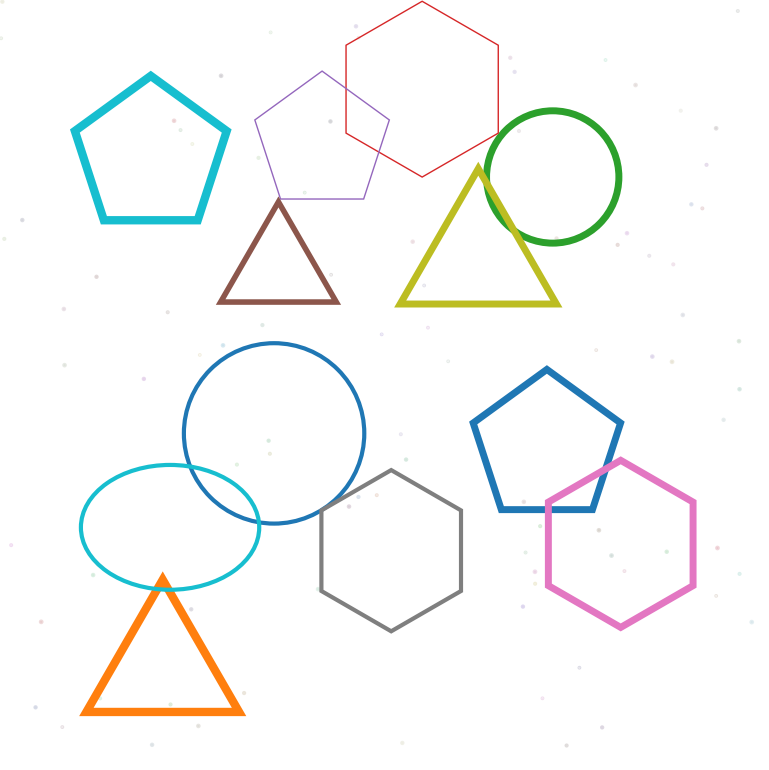[{"shape": "pentagon", "thickness": 2.5, "radius": 0.5, "center": [0.71, 0.42]}, {"shape": "circle", "thickness": 1.5, "radius": 0.59, "center": [0.356, 0.437]}, {"shape": "triangle", "thickness": 3, "radius": 0.57, "center": [0.211, 0.133]}, {"shape": "circle", "thickness": 2.5, "radius": 0.43, "center": [0.718, 0.77]}, {"shape": "hexagon", "thickness": 0.5, "radius": 0.57, "center": [0.548, 0.884]}, {"shape": "pentagon", "thickness": 0.5, "radius": 0.46, "center": [0.418, 0.816]}, {"shape": "triangle", "thickness": 2, "radius": 0.43, "center": [0.362, 0.651]}, {"shape": "hexagon", "thickness": 2.5, "radius": 0.54, "center": [0.806, 0.294]}, {"shape": "hexagon", "thickness": 1.5, "radius": 0.52, "center": [0.508, 0.285]}, {"shape": "triangle", "thickness": 2.5, "radius": 0.59, "center": [0.621, 0.664]}, {"shape": "pentagon", "thickness": 3, "radius": 0.52, "center": [0.196, 0.798]}, {"shape": "oval", "thickness": 1.5, "radius": 0.58, "center": [0.221, 0.315]}]